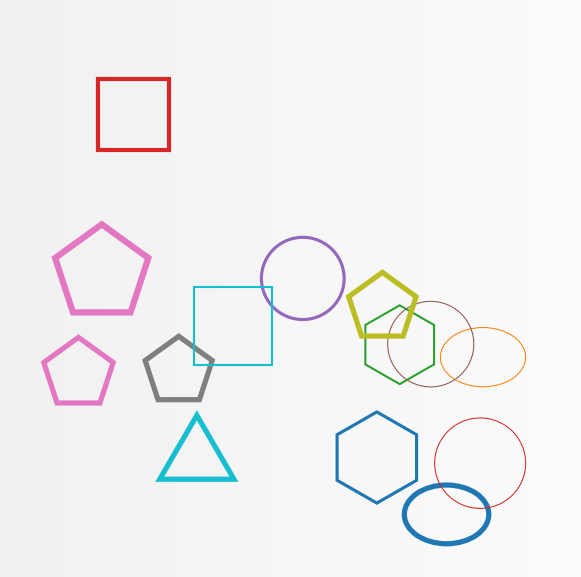[{"shape": "hexagon", "thickness": 1.5, "radius": 0.39, "center": [0.648, 0.207]}, {"shape": "oval", "thickness": 2.5, "radius": 0.36, "center": [0.768, 0.108]}, {"shape": "oval", "thickness": 0.5, "radius": 0.37, "center": [0.831, 0.381]}, {"shape": "hexagon", "thickness": 1, "radius": 0.34, "center": [0.688, 0.402]}, {"shape": "square", "thickness": 2, "radius": 0.31, "center": [0.23, 0.801]}, {"shape": "circle", "thickness": 0.5, "radius": 0.39, "center": [0.826, 0.197]}, {"shape": "circle", "thickness": 1.5, "radius": 0.36, "center": [0.521, 0.517]}, {"shape": "circle", "thickness": 0.5, "radius": 0.37, "center": [0.741, 0.403]}, {"shape": "pentagon", "thickness": 3, "radius": 0.42, "center": [0.175, 0.526]}, {"shape": "pentagon", "thickness": 2.5, "radius": 0.31, "center": [0.135, 0.352]}, {"shape": "pentagon", "thickness": 2.5, "radius": 0.3, "center": [0.307, 0.356]}, {"shape": "pentagon", "thickness": 2.5, "radius": 0.3, "center": [0.658, 0.467]}, {"shape": "triangle", "thickness": 2.5, "radius": 0.37, "center": [0.339, 0.206]}, {"shape": "square", "thickness": 1, "radius": 0.34, "center": [0.401, 0.435]}]